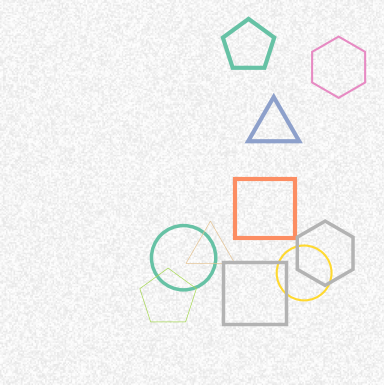[{"shape": "circle", "thickness": 2.5, "radius": 0.42, "center": [0.477, 0.331]}, {"shape": "pentagon", "thickness": 3, "radius": 0.35, "center": [0.646, 0.881]}, {"shape": "square", "thickness": 3, "radius": 0.38, "center": [0.688, 0.458]}, {"shape": "triangle", "thickness": 3, "radius": 0.38, "center": [0.711, 0.671]}, {"shape": "hexagon", "thickness": 1.5, "radius": 0.4, "center": [0.88, 0.826]}, {"shape": "pentagon", "thickness": 0.5, "radius": 0.39, "center": [0.437, 0.226]}, {"shape": "circle", "thickness": 1.5, "radius": 0.36, "center": [0.79, 0.291]}, {"shape": "triangle", "thickness": 0.5, "radius": 0.37, "center": [0.546, 0.352]}, {"shape": "square", "thickness": 2.5, "radius": 0.4, "center": [0.661, 0.239]}, {"shape": "hexagon", "thickness": 2.5, "radius": 0.42, "center": [0.845, 0.342]}]